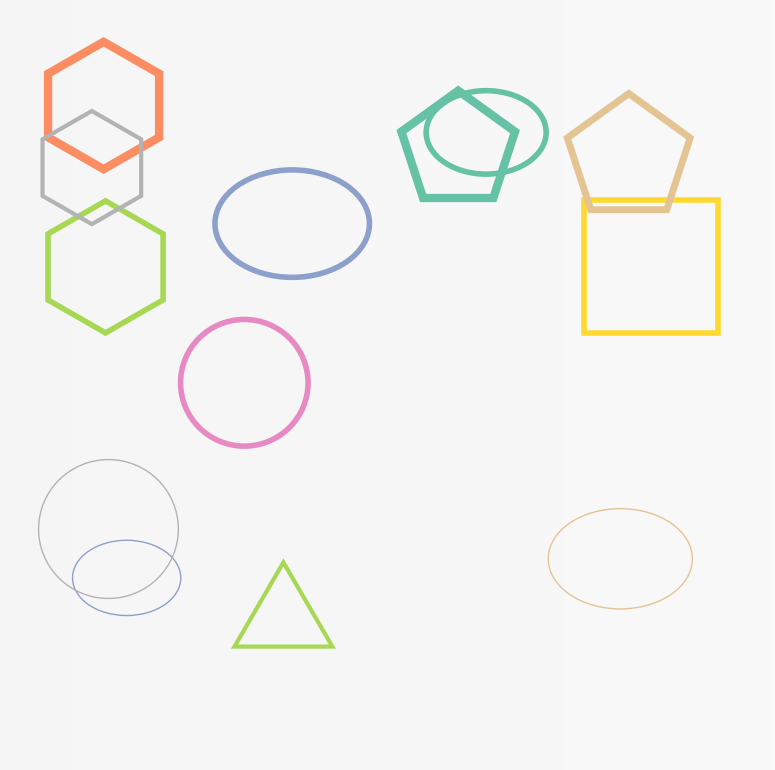[{"shape": "oval", "thickness": 2, "radius": 0.39, "center": [0.627, 0.828]}, {"shape": "pentagon", "thickness": 3, "radius": 0.39, "center": [0.591, 0.805]}, {"shape": "hexagon", "thickness": 3, "radius": 0.41, "center": [0.134, 0.863]}, {"shape": "oval", "thickness": 2, "radius": 0.5, "center": [0.377, 0.71]}, {"shape": "oval", "thickness": 0.5, "radius": 0.35, "center": [0.163, 0.249]}, {"shape": "circle", "thickness": 2, "radius": 0.41, "center": [0.315, 0.503]}, {"shape": "hexagon", "thickness": 2, "radius": 0.43, "center": [0.136, 0.653]}, {"shape": "triangle", "thickness": 1.5, "radius": 0.36, "center": [0.366, 0.197]}, {"shape": "square", "thickness": 2, "radius": 0.43, "center": [0.84, 0.654]}, {"shape": "pentagon", "thickness": 2.5, "radius": 0.42, "center": [0.811, 0.795]}, {"shape": "oval", "thickness": 0.5, "radius": 0.47, "center": [0.8, 0.274]}, {"shape": "circle", "thickness": 0.5, "radius": 0.45, "center": [0.14, 0.313]}, {"shape": "hexagon", "thickness": 1.5, "radius": 0.37, "center": [0.119, 0.782]}]